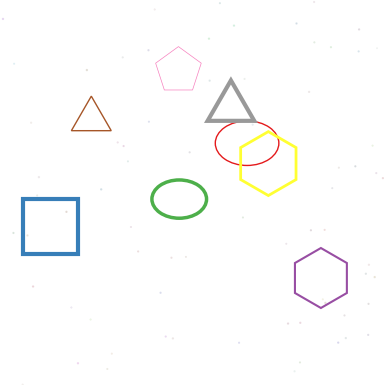[{"shape": "oval", "thickness": 1, "radius": 0.41, "center": [0.642, 0.628]}, {"shape": "square", "thickness": 3, "radius": 0.36, "center": [0.132, 0.411]}, {"shape": "oval", "thickness": 2.5, "radius": 0.35, "center": [0.466, 0.483]}, {"shape": "hexagon", "thickness": 1.5, "radius": 0.39, "center": [0.834, 0.278]}, {"shape": "hexagon", "thickness": 2, "radius": 0.42, "center": [0.697, 0.575]}, {"shape": "triangle", "thickness": 1, "radius": 0.3, "center": [0.237, 0.69]}, {"shape": "pentagon", "thickness": 0.5, "radius": 0.31, "center": [0.463, 0.817]}, {"shape": "triangle", "thickness": 3, "radius": 0.35, "center": [0.6, 0.721]}]